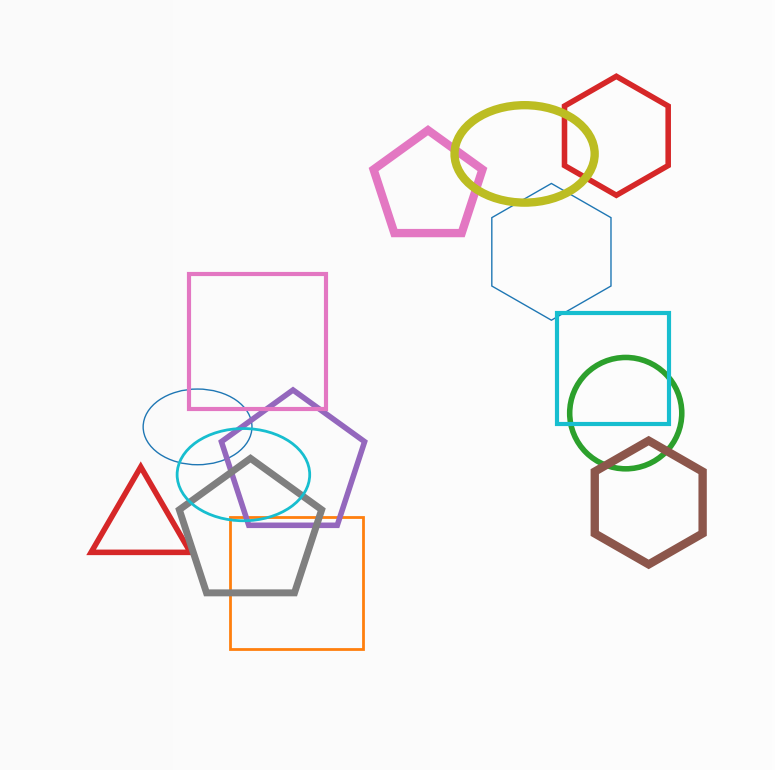[{"shape": "hexagon", "thickness": 0.5, "radius": 0.44, "center": [0.711, 0.673]}, {"shape": "oval", "thickness": 0.5, "radius": 0.35, "center": [0.255, 0.446]}, {"shape": "square", "thickness": 1, "radius": 0.43, "center": [0.383, 0.243]}, {"shape": "circle", "thickness": 2, "radius": 0.36, "center": [0.807, 0.463]}, {"shape": "triangle", "thickness": 2, "radius": 0.37, "center": [0.182, 0.32]}, {"shape": "hexagon", "thickness": 2, "radius": 0.39, "center": [0.795, 0.824]}, {"shape": "pentagon", "thickness": 2, "radius": 0.49, "center": [0.378, 0.396]}, {"shape": "hexagon", "thickness": 3, "radius": 0.4, "center": [0.837, 0.347]}, {"shape": "square", "thickness": 1.5, "radius": 0.44, "center": [0.332, 0.556]}, {"shape": "pentagon", "thickness": 3, "radius": 0.37, "center": [0.552, 0.757]}, {"shape": "pentagon", "thickness": 2.5, "radius": 0.48, "center": [0.323, 0.308]}, {"shape": "oval", "thickness": 3, "radius": 0.45, "center": [0.677, 0.8]}, {"shape": "square", "thickness": 1.5, "radius": 0.36, "center": [0.791, 0.521]}, {"shape": "oval", "thickness": 1, "radius": 0.43, "center": [0.314, 0.384]}]